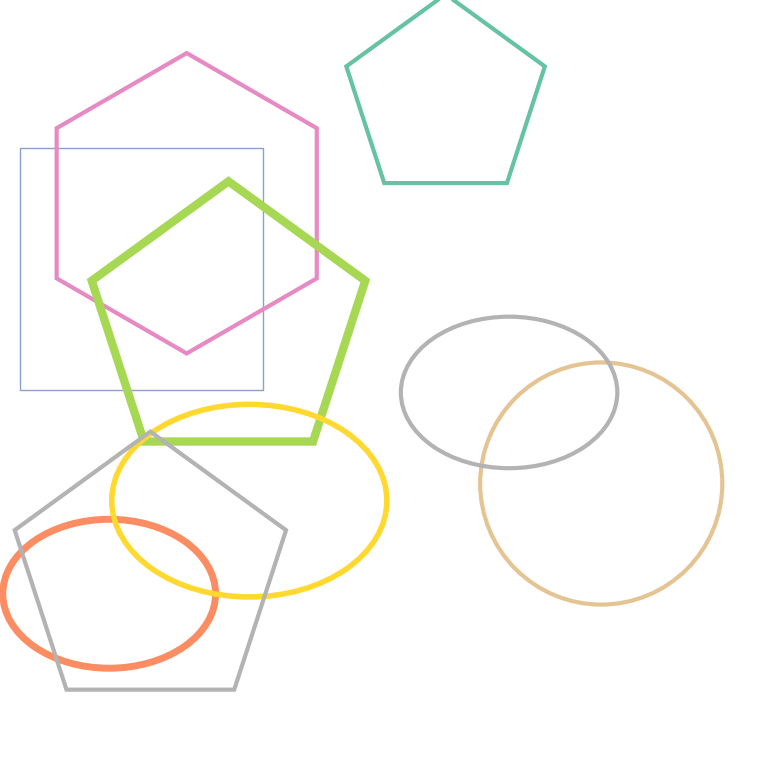[{"shape": "pentagon", "thickness": 1.5, "radius": 0.68, "center": [0.579, 0.872]}, {"shape": "oval", "thickness": 2.5, "radius": 0.69, "center": [0.142, 0.229]}, {"shape": "square", "thickness": 0.5, "radius": 0.79, "center": [0.184, 0.651]}, {"shape": "hexagon", "thickness": 1.5, "radius": 0.98, "center": [0.242, 0.736]}, {"shape": "pentagon", "thickness": 3, "radius": 0.93, "center": [0.297, 0.578]}, {"shape": "oval", "thickness": 2, "radius": 0.89, "center": [0.324, 0.35]}, {"shape": "circle", "thickness": 1.5, "radius": 0.79, "center": [0.781, 0.372]}, {"shape": "oval", "thickness": 1.5, "radius": 0.7, "center": [0.661, 0.49]}, {"shape": "pentagon", "thickness": 1.5, "radius": 0.93, "center": [0.195, 0.254]}]